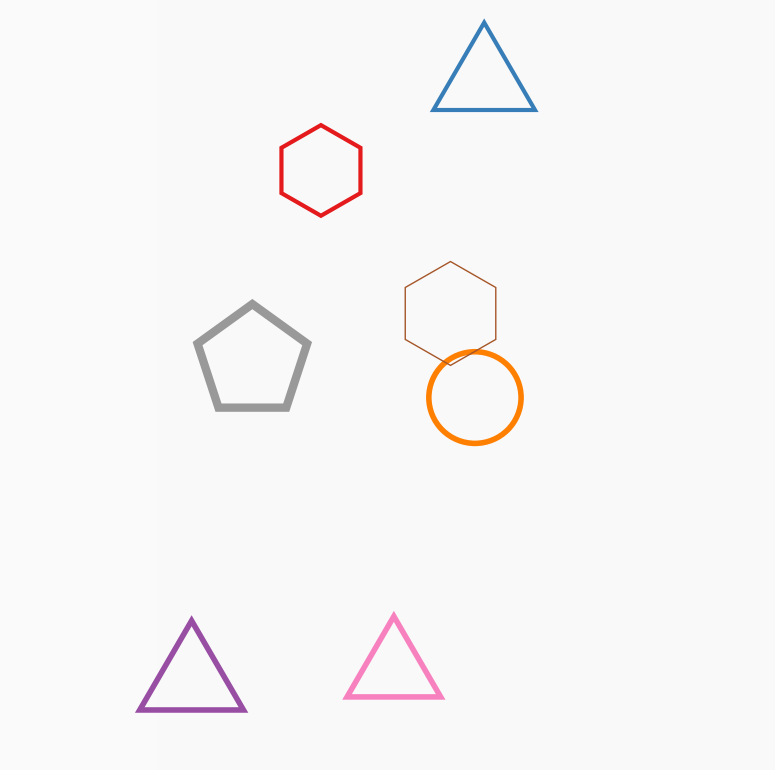[{"shape": "hexagon", "thickness": 1.5, "radius": 0.29, "center": [0.414, 0.779]}, {"shape": "triangle", "thickness": 1.5, "radius": 0.38, "center": [0.625, 0.895]}, {"shape": "triangle", "thickness": 2, "radius": 0.39, "center": [0.247, 0.117]}, {"shape": "circle", "thickness": 2, "radius": 0.3, "center": [0.613, 0.484]}, {"shape": "hexagon", "thickness": 0.5, "radius": 0.34, "center": [0.581, 0.593]}, {"shape": "triangle", "thickness": 2, "radius": 0.35, "center": [0.508, 0.13]}, {"shape": "pentagon", "thickness": 3, "radius": 0.37, "center": [0.326, 0.531]}]